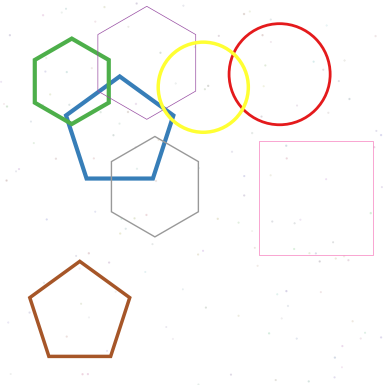[{"shape": "circle", "thickness": 2, "radius": 0.66, "center": [0.726, 0.807]}, {"shape": "pentagon", "thickness": 3, "radius": 0.73, "center": [0.311, 0.655]}, {"shape": "hexagon", "thickness": 3, "radius": 0.55, "center": [0.186, 0.789]}, {"shape": "hexagon", "thickness": 0.5, "radius": 0.73, "center": [0.381, 0.837]}, {"shape": "circle", "thickness": 2.5, "radius": 0.59, "center": [0.528, 0.773]}, {"shape": "pentagon", "thickness": 2.5, "radius": 0.68, "center": [0.207, 0.185]}, {"shape": "square", "thickness": 0.5, "radius": 0.74, "center": [0.821, 0.486]}, {"shape": "hexagon", "thickness": 1, "radius": 0.65, "center": [0.402, 0.515]}]